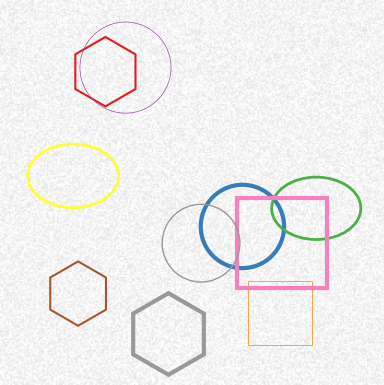[{"shape": "hexagon", "thickness": 1.5, "radius": 0.45, "center": [0.274, 0.814]}, {"shape": "circle", "thickness": 3, "radius": 0.54, "center": [0.63, 0.412]}, {"shape": "oval", "thickness": 2, "radius": 0.58, "center": [0.821, 0.459]}, {"shape": "circle", "thickness": 0.5, "radius": 0.59, "center": [0.326, 0.824]}, {"shape": "square", "thickness": 0.5, "radius": 0.42, "center": [0.728, 0.187]}, {"shape": "oval", "thickness": 2, "radius": 0.59, "center": [0.19, 0.543]}, {"shape": "hexagon", "thickness": 1.5, "radius": 0.42, "center": [0.203, 0.237]}, {"shape": "square", "thickness": 3, "radius": 0.58, "center": [0.733, 0.369]}, {"shape": "hexagon", "thickness": 3, "radius": 0.53, "center": [0.438, 0.133]}, {"shape": "circle", "thickness": 1, "radius": 0.5, "center": [0.522, 0.368]}]